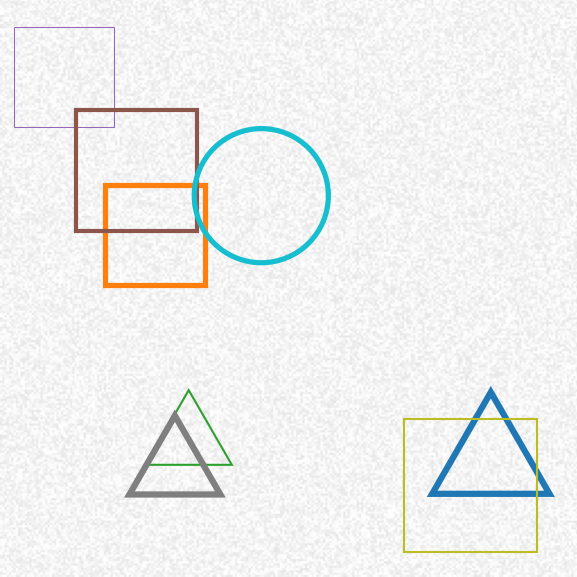[{"shape": "triangle", "thickness": 3, "radius": 0.59, "center": [0.85, 0.203]}, {"shape": "square", "thickness": 2.5, "radius": 0.43, "center": [0.268, 0.592]}, {"shape": "triangle", "thickness": 1, "radius": 0.43, "center": [0.327, 0.237]}, {"shape": "square", "thickness": 0.5, "radius": 0.43, "center": [0.111, 0.866]}, {"shape": "square", "thickness": 2, "radius": 0.52, "center": [0.236, 0.704]}, {"shape": "triangle", "thickness": 3, "radius": 0.45, "center": [0.303, 0.188]}, {"shape": "square", "thickness": 1, "radius": 0.58, "center": [0.814, 0.159]}, {"shape": "circle", "thickness": 2.5, "radius": 0.58, "center": [0.452, 0.66]}]